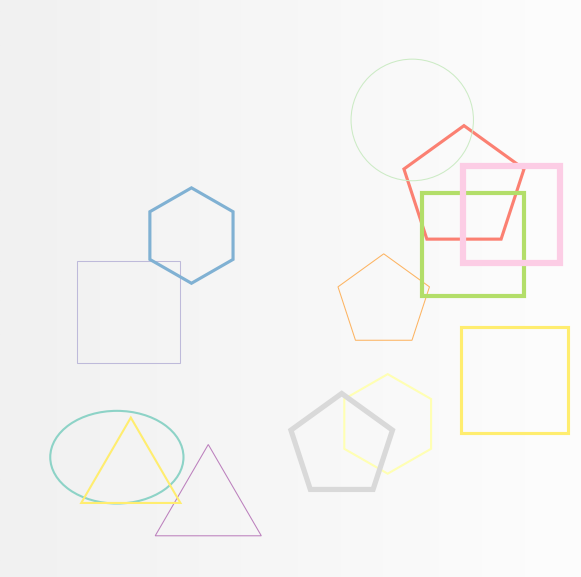[{"shape": "oval", "thickness": 1, "radius": 0.57, "center": [0.201, 0.207]}, {"shape": "hexagon", "thickness": 1, "radius": 0.43, "center": [0.667, 0.265]}, {"shape": "square", "thickness": 0.5, "radius": 0.44, "center": [0.221, 0.459]}, {"shape": "pentagon", "thickness": 1.5, "radius": 0.54, "center": [0.798, 0.673]}, {"shape": "hexagon", "thickness": 1.5, "radius": 0.41, "center": [0.329, 0.591]}, {"shape": "pentagon", "thickness": 0.5, "radius": 0.41, "center": [0.66, 0.477]}, {"shape": "square", "thickness": 2, "radius": 0.44, "center": [0.814, 0.576]}, {"shape": "square", "thickness": 3, "radius": 0.42, "center": [0.88, 0.628]}, {"shape": "pentagon", "thickness": 2.5, "radius": 0.46, "center": [0.588, 0.226]}, {"shape": "triangle", "thickness": 0.5, "radius": 0.53, "center": [0.358, 0.124]}, {"shape": "circle", "thickness": 0.5, "radius": 0.53, "center": [0.709, 0.791]}, {"shape": "square", "thickness": 1.5, "radius": 0.46, "center": [0.885, 0.341]}, {"shape": "triangle", "thickness": 1, "radius": 0.49, "center": [0.225, 0.177]}]